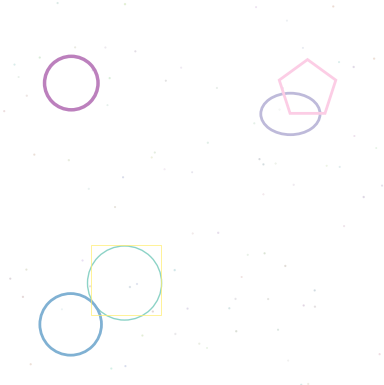[{"shape": "circle", "thickness": 1, "radius": 0.48, "center": [0.324, 0.265]}, {"shape": "oval", "thickness": 2, "radius": 0.38, "center": [0.754, 0.704]}, {"shape": "circle", "thickness": 2, "radius": 0.4, "center": [0.184, 0.157]}, {"shape": "pentagon", "thickness": 2, "radius": 0.39, "center": [0.799, 0.768]}, {"shape": "circle", "thickness": 2.5, "radius": 0.35, "center": [0.185, 0.784]}, {"shape": "square", "thickness": 0.5, "radius": 0.46, "center": [0.327, 0.273]}]